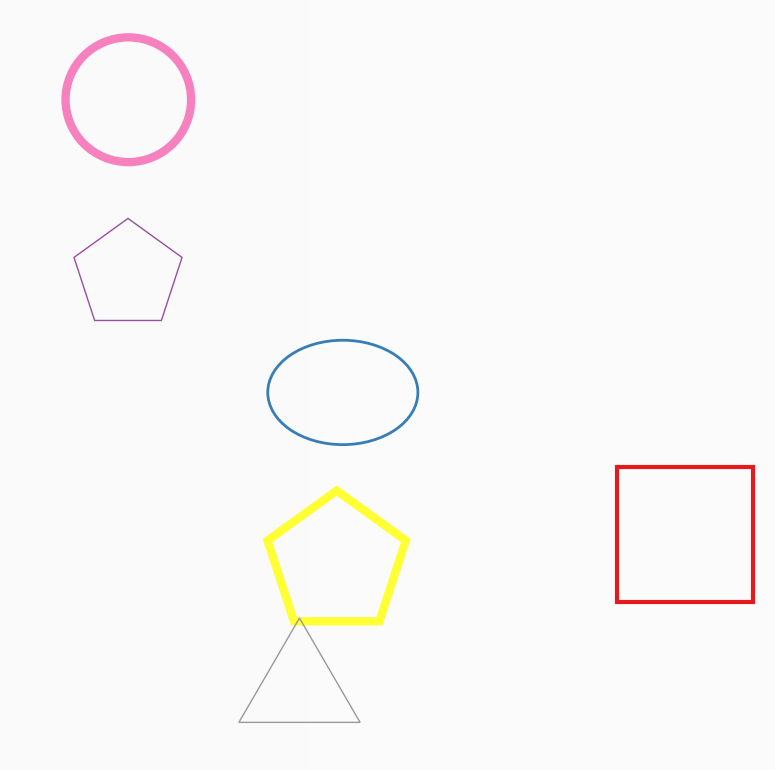[{"shape": "square", "thickness": 1.5, "radius": 0.44, "center": [0.884, 0.306]}, {"shape": "oval", "thickness": 1, "radius": 0.48, "center": [0.442, 0.49]}, {"shape": "pentagon", "thickness": 0.5, "radius": 0.37, "center": [0.165, 0.643]}, {"shape": "pentagon", "thickness": 3, "radius": 0.47, "center": [0.434, 0.269]}, {"shape": "circle", "thickness": 3, "radius": 0.41, "center": [0.166, 0.87]}, {"shape": "triangle", "thickness": 0.5, "radius": 0.45, "center": [0.386, 0.107]}]